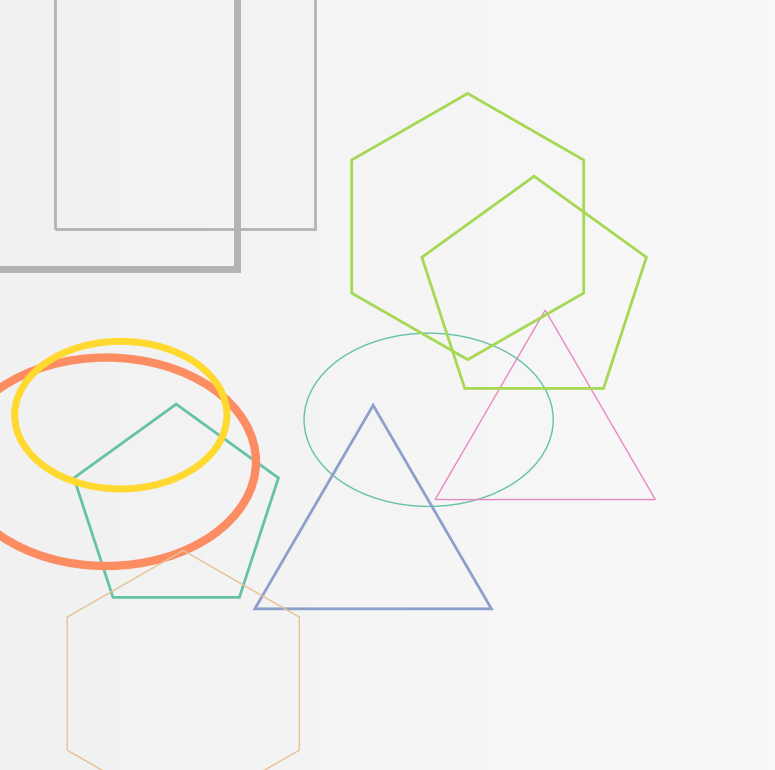[{"shape": "pentagon", "thickness": 1, "radius": 0.69, "center": [0.227, 0.336]}, {"shape": "oval", "thickness": 0.5, "radius": 0.8, "center": [0.553, 0.455]}, {"shape": "oval", "thickness": 3, "radius": 0.97, "center": [0.137, 0.4]}, {"shape": "triangle", "thickness": 1, "radius": 0.88, "center": [0.481, 0.297]}, {"shape": "triangle", "thickness": 0.5, "radius": 0.82, "center": [0.704, 0.433]}, {"shape": "pentagon", "thickness": 1, "radius": 0.76, "center": [0.689, 0.619]}, {"shape": "hexagon", "thickness": 1, "radius": 0.86, "center": [0.603, 0.706]}, {"shape": "oval", "thickness": 2.5, "radius": 0.68, "center": [0.156, 0.461]}, {"shape": "hexagon", "thickness": 0.5, "radius": 0.86, "center": [0.236, 0.112]}, {"shape": "square", "thickness": 1, "radius": 0.84, "center": [0.239, 0.87]}, {"shape": "square", "thickness": 2.5, "radius": 0.94, "center": [0.117, 0.838]}]